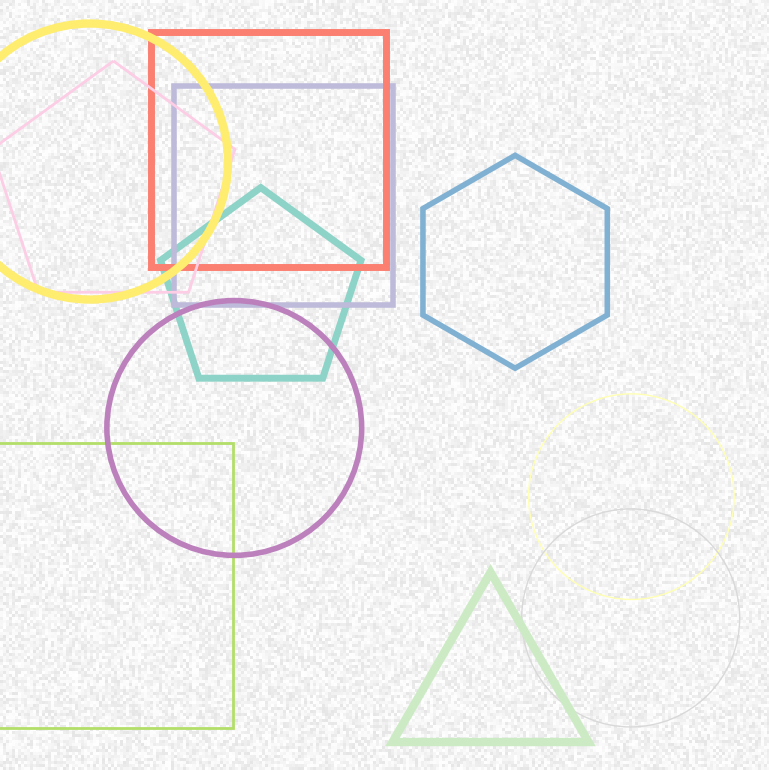[{"shape": "pentagon", "thickness": 2.5, "radius": 0.68, "center": [0.339, 0.62]}, {"shape": "circle", "thickness": 0.5, "radius": 0.67, "center": [0.82, 0.355]}, {"shape": "square", "thickness": 2, "radius": 0.71, "center": [0.368, 0.746]}, {"shape": "square", "thickness": 2.5, "radius": 0.76, "center": [0.348, 0.806]}, {"shape": "hexagon", "thickness": 2, "radius": 0.69, "center": [0.669, 0.66]}, {"shape": "square", "thickness": 1, "radius": 0.92, "center": [0.118, 0.239]}, {"shape": "pentagon", "thickness": 1, "radius": 0.83, "center": [0.147, 0.755]}, {"shape": "circle", "thickness": 0.5, "radius": 0.71, "center": [0.819, 0.197]}, {"shape": "circle", "thickness": 2, "radius": 0.83, "center": [0.304, 0.444]}, {"shape": "triangle", "thickness": 3, "radius": 0.73, "center": [0.637, 0.11]}, {"shape": "circle", "thickness": 3, "radius": 0.9, "center": [0.117, 0.79]}]